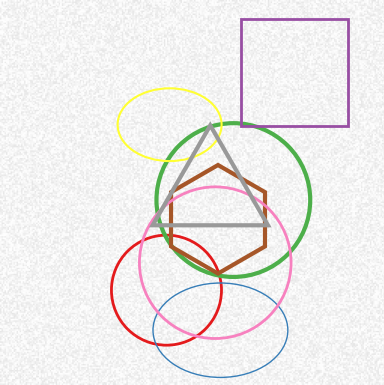[{"shape": "circle", "thickness": 2, "radius": 0.71, "center": [0.432, 0.246]}, {"shape": "oval", "thickness": 1, "radius": 0.88, "center": [0.573, 0.142]}, {"shape": "circle", "thickness": 3, "radius": 1.0, "center": [0.606, 0.48]}, {"shape": "square", "thickness": 2, "radius": 0.69, "center": [0.766, 0.813]}, {"shape": "oval", "thickness": 1.5, "radius": 0.68, "center": [0.441, 0.676]}, {"shape": "hexagon", "thickness": 3, "radius": 0.7, "center": [0.566, 0.43]}, {"shape": "circle", "thickness": 2, "radius": 0.98, "center": [0.559, 0.318]}, {"shape": "triangle", "thickness": 3, "radius": 0.86, "center": [0.546, 0.501]}]